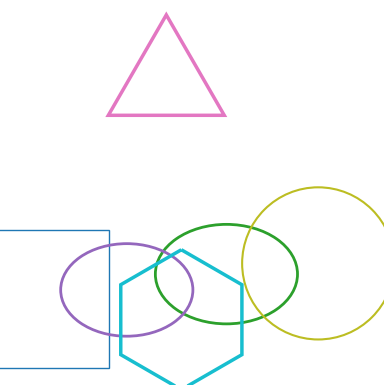[{"shape": "square", "thickness": 1, "radius": 0.9, "center": [0.103, 0.223]}, {"shape": "oval", "thickness": 2, "radius": 0.92, "center": [0.588, 0.288]}, {"shape": "oval", "thickness": 2, "radius": 0.86, "center": [0.329, 0.247]}, {"shape": "triangle", "thickness": 2.5, "radius": 0.87, "center": [0.432, 0.787]}, {"shape": "circle", "thickness": 1.5, "radius": 0.99, "center": [0.827, 0.316]}, {"shape": "hexagon", "thickness": 2.5, "radius": 0.91, "center": [0.471, 0.17]}]